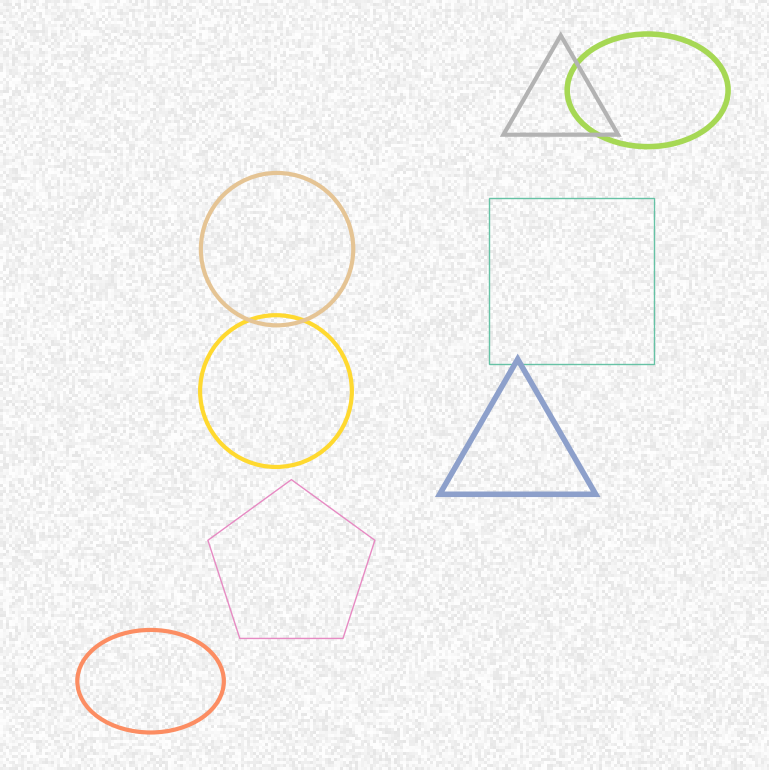[{"shape": "square", "thickness": 0.5, "radius": 0.54, "center": [0.742, 0.635]}, {"shape": "oval", "thickness": 1.5, "radius": 0.48, "center": [0.196, 0.115]}, {"shape": "triangle", "thickness": 2, "radius": 0.58, "center": [0.672, 0.417]}, {"shape": "pentagon", "thickness": 0.5, "radius": 0.57, "center": [0.378, 0.263]}, {"shape": "oval", "thickness": 2, "radius": 0.52, "center": [0.841, 0.883]}, {"shape": "circle", "thickness": 1.5, "radius": 0.49, "center": [0.358, 0.492]}, {"shape": "circle", "thickness": 1.5, "radius": 0.49, "center": [0.36, 0.676]}, {"shape": "triangle", "thickness": 1.5, "radius": 0.43, "center": [0.728, 0.868]}]